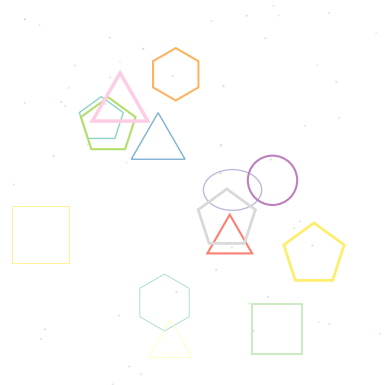[{"shape": "hexagon", "thickness": 0.5, "radius": 0.37, "center": [0.427, 0.214]}, {"shape": "pentagon", "thickness": 1, "radius": 0.3, "center": [0.263, 0.689]}, {"shape": "triangle", "thickness": 0.5, "radius": 0.32, "center": [0.443, 0.104]}, {"shape": "oval", "thickness": 1, "radius": 0.38, "center": [0.604, 0.507]}, {"shape": "triangle", "thickness": 1.5, "radius": 0.34, "center": [0.597, 0.375]}, {"shape": "triangle", "thickness": 1, "radius": 0.4, "center": [0.411, 0.627]}, {"shape": "hexagon", "thickness": 1.5, "radius": 0.34, "center": [0.456, 0.807]}, {"shape": "pentagon", "thickness": 1.5, "radius": 0.37, "center": [0.281, 0.673]}, {"shape": "triangle", "thickness": 2.5, "radius": 0.42, "center": [0.312, 0.727]}, {"shape": "pentagon", "thickness": 2, "radius": 0.39, "center": [0.589, 0.431]}, {"shape": "circle", "thickness": 1.5, "radius": 0.32, "center": [0.708, 0.532]}, {"shape": "square", "thickness": 1.5, "radius": 0.32, "center": [0.72, 0.146]}, {"shape": "pentagon", "thickness": 2, "radius": 0.41, "center": [0.816, 0.338]}, {"shape": "square", "thickness": 0.5, "radius": 0.37, "center": [0.104, 0.391]}]